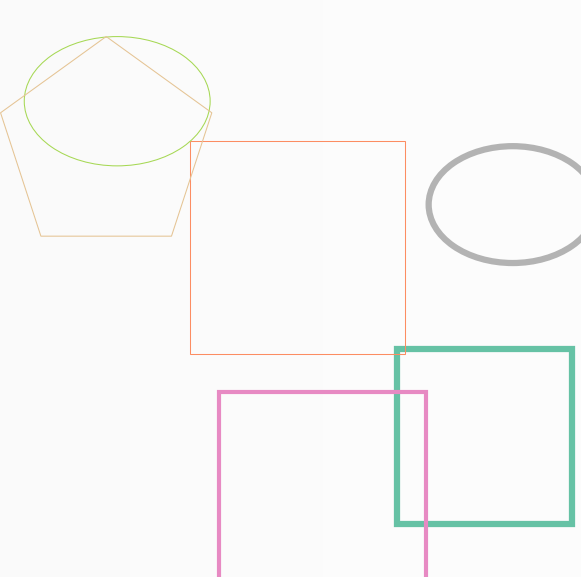[{"shape": "square", "thickness": 3, "radius": 0.75, "center": [0.833, 0.243]}, {"shape": "square", "thickness": 0.5, "radius": 0.92, "center": [0.512, 0.571]}, {"shape": "square", "thickness": 2, "radius": 0.89, "center": [0.554, 0.142]}, {"shape": "oval", "thickness": 0.5, "radius": 0.8, "center": [0.202, 0.824]}, {"shape": "pentagon", "thickness": 0.5, "radius": 0.96, "center": [0.183, 0.745]}, {"shape": "oval", "thickness": 3, "radius": 0.72, "center": [0.882, 0.645]}]